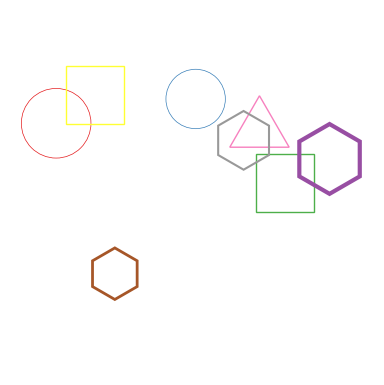[{"shape": "circle", "thickness": 0.5, "radius": 0.45, "center": [0.146, 0.68]}, {"shape": "circle", "thickness": 0.5, "radius": 0.39, "center": [0.508, 0.743]}, {"shape": "square", "thickness": 1, "radius": 0.38, "center": [0.741, 0.524]}, {"shape": "hexagon", "thickness": 3, "radius": 0.45, "center": [0.856, 0.587]}, {"shape": "square", "thickness": 1, "radius": 0.38, "center": [0.248, 0.753]}, {"shape": "hexagon", "thickness": 2, "radius": 0.33, "center": [0.298, 0.289]}, {"shape": "triangle", "thickness": 1, "radius": 0.45, "center": [0.674, 0.662]}, {"shape": "hexagon", "thickness": 1.5, "radius": 0.38, "center": [0.633, 0.635]}]